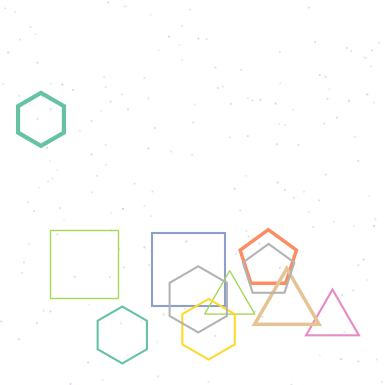[{"shape": "hexagon", "thickness": 3, "radius": 0.34, "center": [0.106, 0.69]}, {"shape": "hexagon", "thickness": 1.5, "radius": 0.37, "center": [0.318, 0.13]}, {"shape": "pentagon", "thickness": 2.5, "radius": 0.38, "center": [0.697, 0.326]}, {"shape": "square", "thickness": 1.5, "radius": 0.47, "center": [0.489, 0.299]}, {"shape": "triangle", "thickness": 1.5, "radius": 0.4, "center": [0.864, 0.169]}, {"shape": "square", "thickness": 1, "radius": 0.44, "center": [0.219, 0.315]}, {"shape": "triangle", "thickness": 1, "radius": 0.38, "center": [0.597, 0.222]}, {"shape": "hexagon", "thickness": 1.5, "radius": 0.39, "center": [0.542, 0.145]}, {"shape": "triangle", "thickness": 2.5, "radius": 0.48, "center": [0.745, 0.206]}, {"shape": "hexagon", "thickness": 1.5, "radius": 0.43, "center": [0.515, 0.222]}, {"shape": "pentagon", "thickness": 1.5, "radius": 0.35, "center": [0.698, 0.296]}]